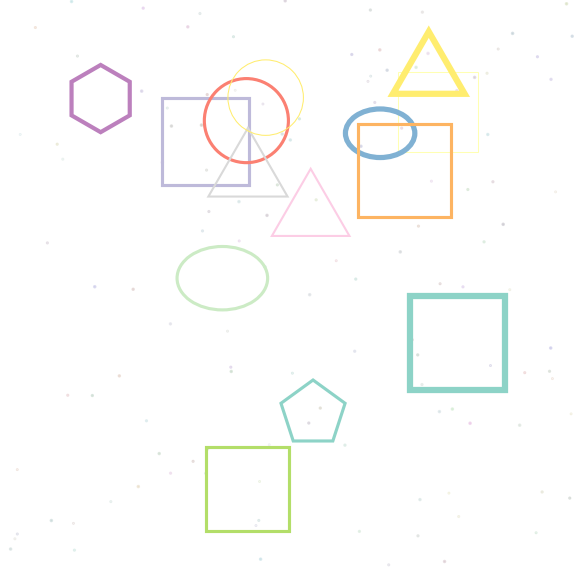[{"shape": "square", "thickness": 3, "radius": 0.41, "center": [0.792, 0.405]}, {"shape": "pentagon", "thickness": 1.5, "radius": 0.29, "center": [0.542, 0.283]}, {"shape": "square", "thickness": 0.5, "radius": 0.35, "center": [0.758, 0.805]}, {"shape": "square", "thickness": 1.5, "radius": 0.37, "center": [0.356, 0.754]}, {"shape": "circle", "thickness": 1.5, "radius": 0.36, "center": [0.427, 0.79]}, {"shape": "oval", "thickness": 2.5, "radius": 0.3, "center": [0.658, 0.768]}, {"shape": "square", "thickness": 1.5, "radius": 0.41, "center": [0.7, 0.704]}, {"shape": "square", "thickness": 1.5, "radius": 0.36, "center": [0.429, 0.152]}, {"shape": "triangle", "thickness": 1, "radius": 0.39, "center": [0.538, 0.629]}, {"shape": "triangle", "thickness": 1, "radius": 0.4, "center": [0.429, 0.698]}, {"shape": "hexagon", "thickness": 2, "radius": 0.29, "center": [0.174, 0.828]}, {"shape": "oval", "thickness": 1.5, "radius": 0.39, "center": [0.385, 0.517]}, {"shape": "triangle", "thickness": 3, "radius": 0.36, "center": [0.742, 0.873]}, {"shape": "circle", "thickness": 0.5, "radius": 0.33, "center": [0.46, 0.83]}]